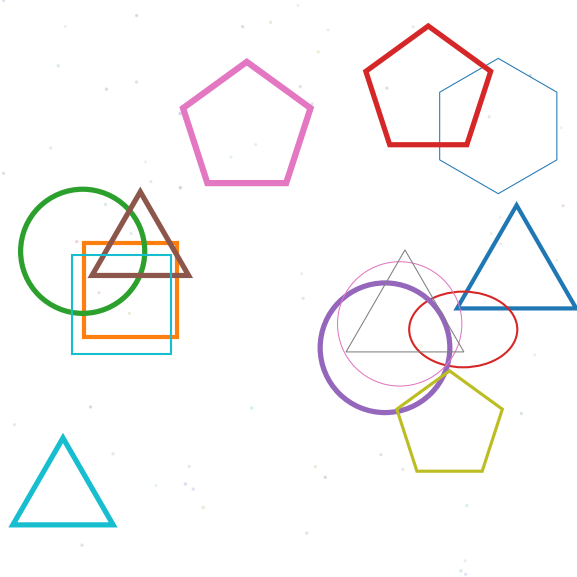[{"shape": "hexagon", "thickness": 0.5, "radius": 0.59, "center": [0.863, 0.781]}, {"shape": "triangle", "thickness": 2, "radius": 0.6, "center": [0.895, 0.525]}, {"shape": "square", "thickness": 2, "radius": 0.41, "center": [0.226, 0.498]}, {"shape": "circle", "thickness": 2.5, "radius": 0.54, "center": [0.143, 0.564]}, {"shape": "oval", "thickness": 1, "radius": 0.47, "center": [0.802, 0.429]}, {"shape": "pentagon", "thickness": 2.5, "radius": 0.57, "center": [0.742, 0.84]}, {"shape": "circle", "thickness": 2.5, "radius": 0.56, "center": [0.667, 0.397]}, {"shape": "triangle", "thickness": 2.5, "radius": 0.48, "center": [0.243, 0.57]}, {"shape": "pentagon", "thickness": 3, "radius": 0.58, "center": [0.427, 0.776]}, {"shape": "circle", "thickness": 0.5, "radius": 0.54, "center": [0.692, 0.438]}, {"shape": "triangle", "thickness": 0.5, "radius": 0.59, "center": [0.701, 0.449]}, {"shape": "pentagon", "thickness": 1.5, "radius": 0.48, "center": [0.778, 0.261]}, {"shape": "square", "thickness": 1, "radius": 0.43, "center": [0.21, 0.472]}, {"shape": "triangle", "thickness": 2.5, "radius": 0.5, "center": [0.109, 0.14]}]